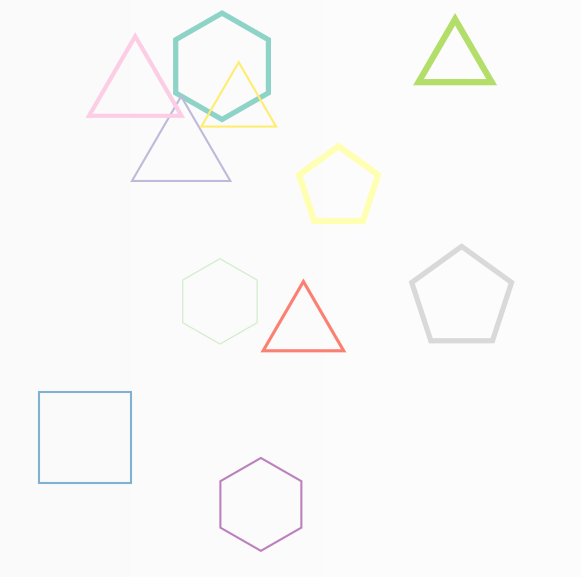[{"shape": "hexagon", "thickness": 2.5, "radius": 0.46, "center": [0.382, 0.884]}, {"shape": "pentagon", "thickness": 3, "radius": 0.36, "center": [0.582, 0.674]}, {"shape": "triangle", "thickness": 1, "radius": 0.49, "center": [0.312, 0.735]}, {"shape": "triangle", "thickness": 1.5, "radius": 0.4, "center": [0.522, 0.432]}, {"shape": "square", "thickness": 1, "radius": 0.39, "center": [0.146, 0.242]}, {"shape": "triangle", "thickness": 3, "radius": 0.36, "center": [0.783, 0.893]}, {"shape": "triangle", "thickness": 2, "radius": 0.46, "center": [0.233, 0.845]}, {"shape": "pentagon", "thickness": 2.5, "radius": 0.45, "center": [0.794, 0.482]}, {"shape": "hexagon", "thickness": 1, "radius": 0.4, "center": [0.449, 0.126]}, {"shape": "hexagon", "thickness": 0.5, "radius": 0.37, "center": [0.378, 0.477]}, {"shape": "triangle", "thickness": 1, "radius": 0.37, "center": [0.411, 0.817]}]